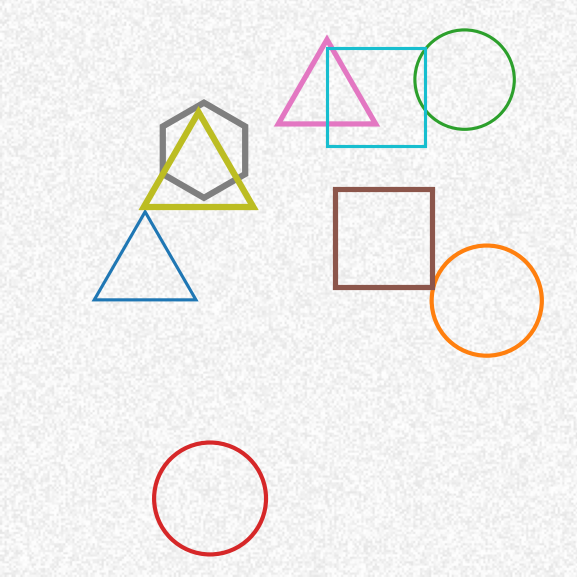[{"shape": "triangle", "thickness": 1.5, "radius": 0.51, "center": [0.251, 0.531]}, {"shape": "circle", "thickness": 2, "radius": 0.48, "center": [0.843, 0.479]}, {"shape": "circle", "thickness": 1.5, "radius": 0.43, "center": [0.804, 0.861]}, {"shape": "circle", "thickness": 2, "radius": 0.48, "center": [0.364, 0.136]}, {"shape": "square", "thickness": 2.5, "radius": 0.42, "center": [0.664, 0.587]}, {"shape": "triangle", "thickness": 2.5, "radius": 0.49, "center": [0.566, 0.833]}, {"shape": "hexagon", "thickness": 3, "radius": 0.41, "center": [0.353, 0.739]}, {"shape": "triangle", "thickness": 3, "radius": 0.55, "center": [0.344, 0.695]}, {"shape": "square", "thickness": 1.5, "radius": 0.42, "center": [0.652, 0.831]}]